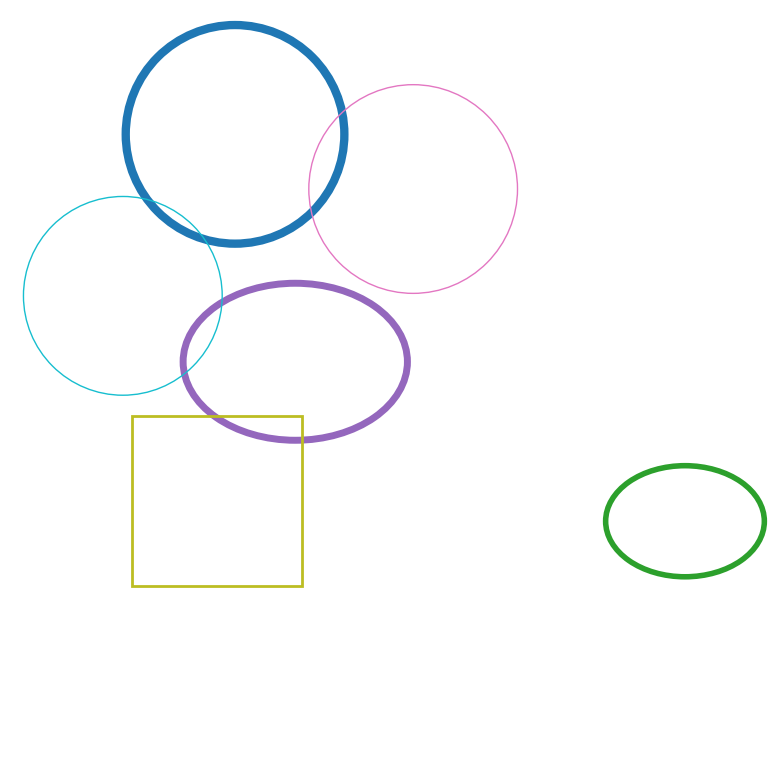[{"shape": "circle", "thickness": 3, "radius": 0.71, "center": [0.305, 0.826]}, {"shape": "oval", "thickness": 2, "radius": 0.52, "center": [0.89, 0.323]}, {"shape": "oval", "thickness": 2.5, "radius": 0.73, "center": [0.383, 0.53]}, {"shape": "circle", "thickness": 0.5, "radius": 0.68, "center": [0.537, 0.755]}, {"shape": "square", "thickness": 1, "radius": 0.55, "center": [0.282, 0.349]}, {"shape": "circle", "thickness": 0.5, "radius": 0.65, "center": [0.16, 0.616]}]